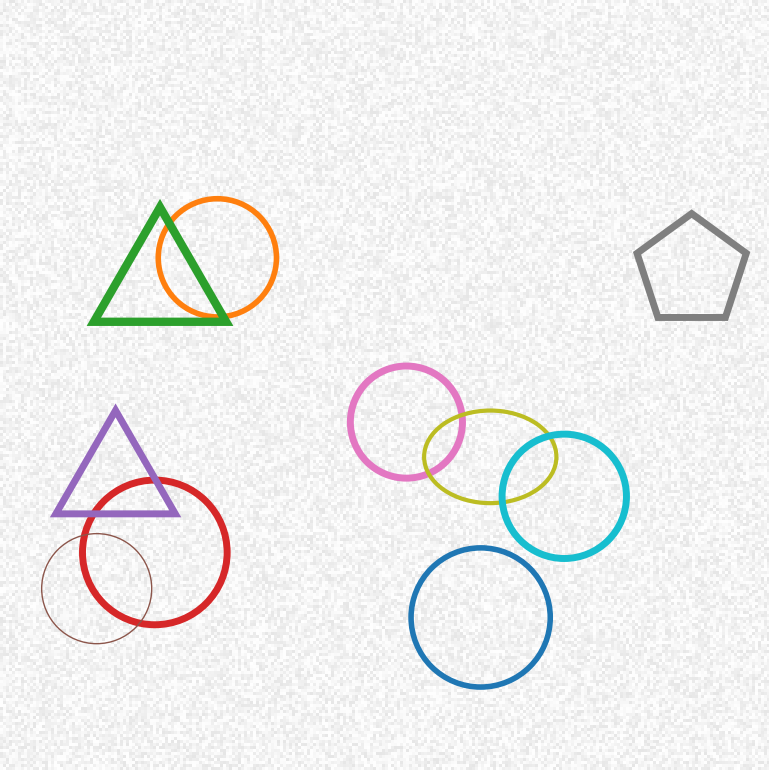[{"shape": "circle", "thickness": 2, "radius": 0.45, "center": [0.624, 0.198]}, {"shape": "circle", "thickness": 2, "radius": 0.38, "center": [0.282, 0.665]}, {"shape": "triangle", "thickness": 3, "radius": 0.5, "center": [0.208, 0.632]}, {"shape": "circle", "thickness": 2.5, "radius": 0.47, "center": [0.201, 0.283]}, {"shape": "triangle", "thickness": 2.5, "radius": 0.45, "center": [0.15, 0.377]}, {"shape": "circle", "thickness": 0.5, "radius": 0.36, "center": [0.126, 0.236]}, {"shape": "circle", "thickness": 2.5, "radius": 0.36, "center": [0.528, 0.452]}, {"shape": "pentagon", "thickness": 2.5, "radius": 0.37, "center": [0.898, 0.648]}, {"shape": "oval", "thickness": 1.5, "radius": 0.43, "center": [0.637, 0.407]}, {"shape": "circle", "thickness": 2.5, "radius": 0.4, "center": [0.733, 0.355]}]